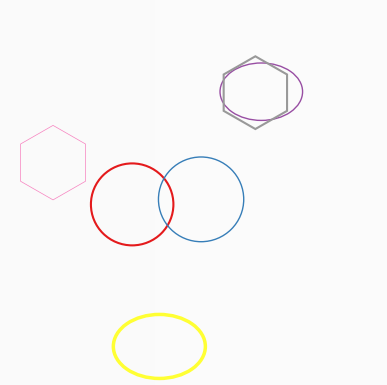[{"shape": "circle", "thickness": 1.5, "radius": 0.53, "center": [0.341, 0.469]}, {"shape": "circle", "thickness": 1, "radius": 0.55, "center": [0.519, 0.482]}, {"shape": "oval", "thickness": 1, "radius": 0.53, "center": [0.674, 0.762]}, {"shape": "oval", "thickness": 2.5, "radius": 0.59, "center": [0.411, 0.1]}, {"shape": "hexagon", "thickness": 0.5, "radius": 0.48, "center": [0.137, 0.578]}, {"shape": "hexagon", "thickness": 1.5, "radius": 0.47, "center": [0.659, 0.759]}]